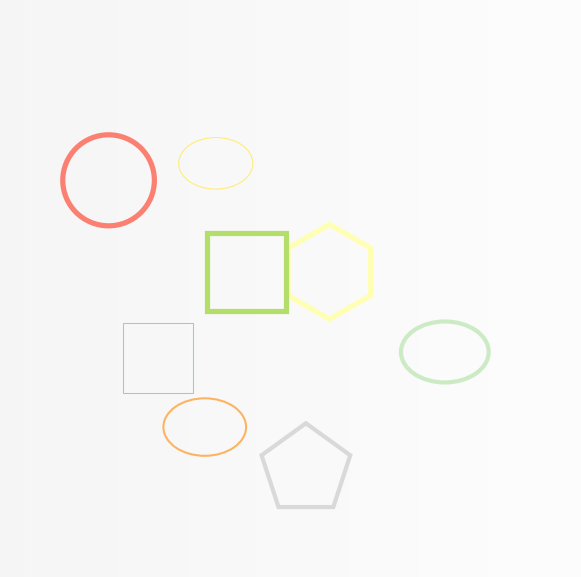[{"shape": "square", "thickness": 0.5, "radius": 0.3, "center": [0.271, 0.379]}, {"shape": "hexagon", "thickness": 2.5, "radius": 0.41, "center": [0.567, 0.529]}, {"shape": "circle", "thickness": 2.5, "radius": 0.39, "center": [0.187, 0.687]}, {"shape": "oval", "thickness": 1, "radius": 0.36, "center": [0.352, 0.26]}, {"shape": "square", "thickness": 2.5, "radius": 0.34, "center": [0.424, 0.527]}, {"shape": "pentagon", "thickness": 2, "radius": 0.4, "center": [0.526, 0.186]}, {"shape": "oval", "thickness": 2, "radius": 0.38, "center": [0.765, 0.39]}, {"shape": "oval", "thickness": 0.5, "radius": 0.32, "center": [0.371, 0.716]}]